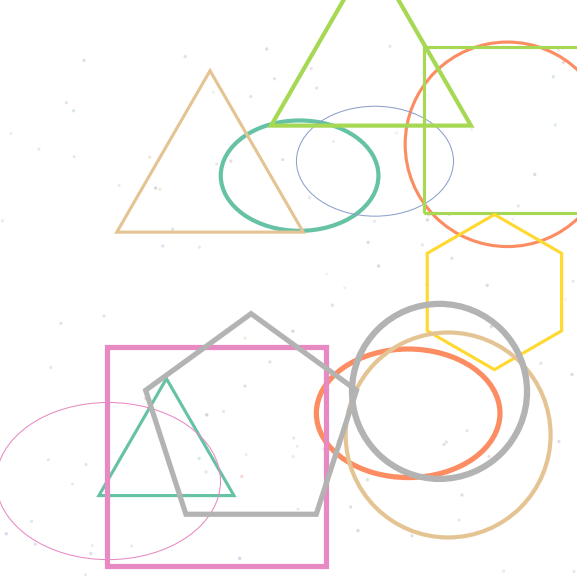[{"shape": "triangle", "thickness": 1.5, "radius": 0.68, "center": [0.288, 0.208]}, {"shape": "oval", "thickness": 2, "radius": 0.68, "center": [0.519, 0.695]}, {"shape": "circle", "thickness": 1.5, "radius": 0.89, "center": [0.879, 0.749]}, {"shape": "oval", "thickness": 2.5, "radius": 0.79, "center": [0.707, 0.283]}, {"shape": "oval", "thickness": 0.5, "radius": 0.68, "center": [0.649, 0.72]}, {"shape": "square", "thickness": 2.5, "radius": 0.95, "center": [0.375, 0.209]}, {"shape": "oval", "thickness": 0.5, "radius": 0.97, "center": [0.187, 0.166]}, {"shape": "square", "thickness": 1.5, "radius": 0.72, "center": [0.878, 0.774]}, {"shape": "triangle", "thickness": 2, "radius": 1.0, "center": [0.642, 0.882]}, {"shape": "hexagon", "thickness": 1.5, "radius": 0.67, "center": [0.856, 0.493]}, {"shape": "circle", "thickness": 2, "radius": 0.89, "center": [0.776, 0.246]}, {"shape": "triangle", "thickness": 1.5, "radius": 0.93, "center": [0.364, 0.69]}, {"shape": "circle", "thickness": 3, "radius": 0.76, "center": [0.761, 0.321]}, {"shape": "pentagon", "thickness": 2.5, "radius": 0.96, "center": [0.435, 0.264]}]